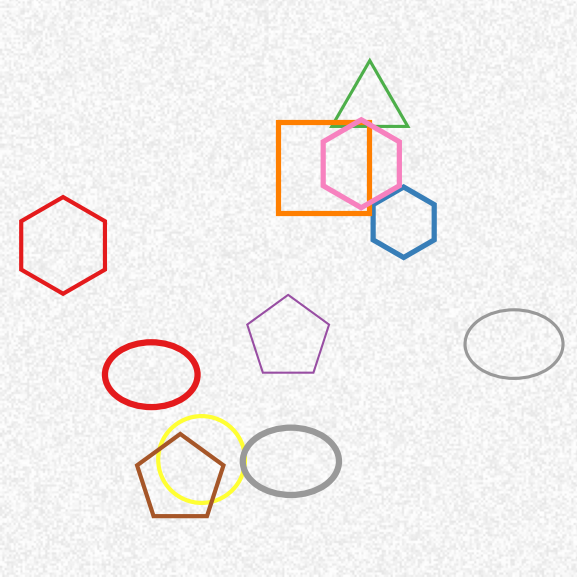[{"shape": "hexagon", "thickness": 2, "radius": 0.42, "center": [0.109, 0.574]}, {"shape": "oval", "thickness": 3, "radius": 0.4, "center": [0.262, 0.35]}, {"shape": "hexagon", "thickness": 2.5, "radius": 0.31, "center": [0.699, 0.614]}, {"shape": "triangle", "thickness": 1.5, "radius": 0.38, "center": [0.64, 0.818]}, {"shape": "pentagon", "thickness": 1, "radius": 0.37, "center": [0.499, 0.414]}, {"shape": "square", "thickness": 2.5, "radius": 0.4, "center": [0.56, 0.709]}, {"shape": "circle", "thickness": 2, "radius": 0.38, "center": [0.349, 0.203]}, {"shape": "pentagon", "thickness": 2, "radius": 0.39, "center": [0.312, 0.169]}, {"shape": "hexagon", "thickness": 2.5, "radius": 0.38, "center": [0.626, 0.716]}, {"shape": "oval", "thickness": 1.5, "radius": 0.42, "center": [0.89, 0.403]}, {"shape": "oval", "thickness": 3, "radius": 0.42, "center": [0.504, 0.2]}]